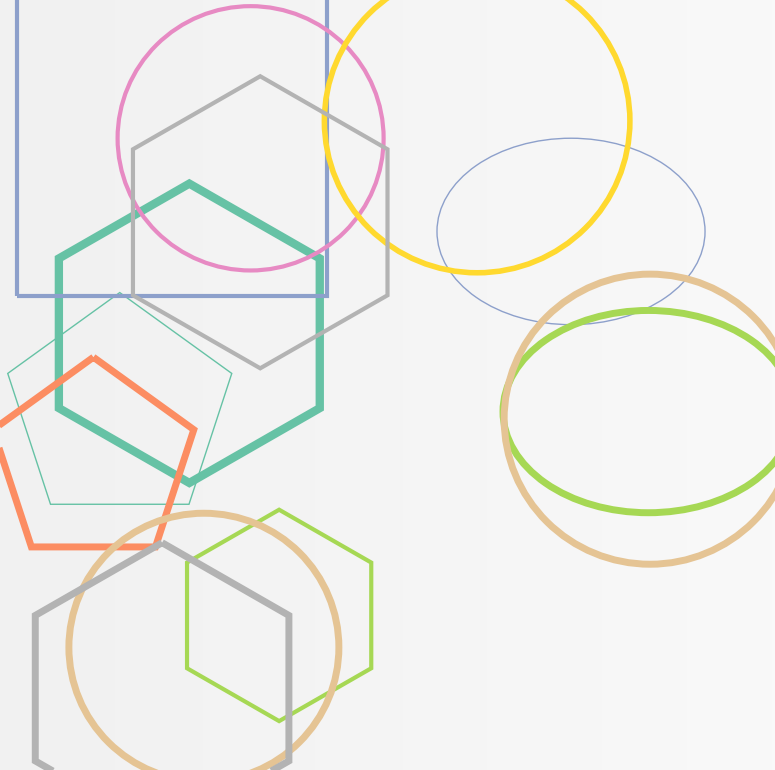[{"shape": "hexagon", "thickness": 3, "radius": 0.97, "center": [0.244, 0.567]}, {"shape": "pentagon", "thickness": 0.5, "radius": 0.76, "center": [0.155, 0.468]}, {"shape": "pentagon", "thickness": 2.5, "radius": 0.68, "center": [0.121, 0.4]}, {"shape": "oval", "thickness": 0.5, "radius": 0.86, "center": [0.737, 0.699]}, {"shape": "square", "thickness": 1.5, "radius": 1.0, "center": [0.222, 0.815]}, {"shape": "circle", "thickness": 1.5, "radius": 0.86, "center": [0.323, 0.82]}, {"shape": "hexagon", "thickness": 1.5, "radius": 0.69, "center": [0.36, 0.201]}, {"shape": "oval", "thickness": 2.5, "radius": 0.94, "center": [0.837, 0.465]}, {"shape": "circle", "thickness": 2, "radius": 0.99, "center": [0.616, 0.843]}, {"shape": "circle", "thickness": 2.5, "radius": 0.87, "center": [0.263, 0.159]}, {"shape": "circle", "thickness": 2.5, "radius": 0.94, "center": [0.839, 0.456]}, {"shape": "hexagon", "thickness": 1.5, "radius": 0.95, "center": [0.336, 0.711]}, {"shape": "hexagon", "thickness": 2.5, "radius": 0.94, "center": [0.209, 0.106]}]